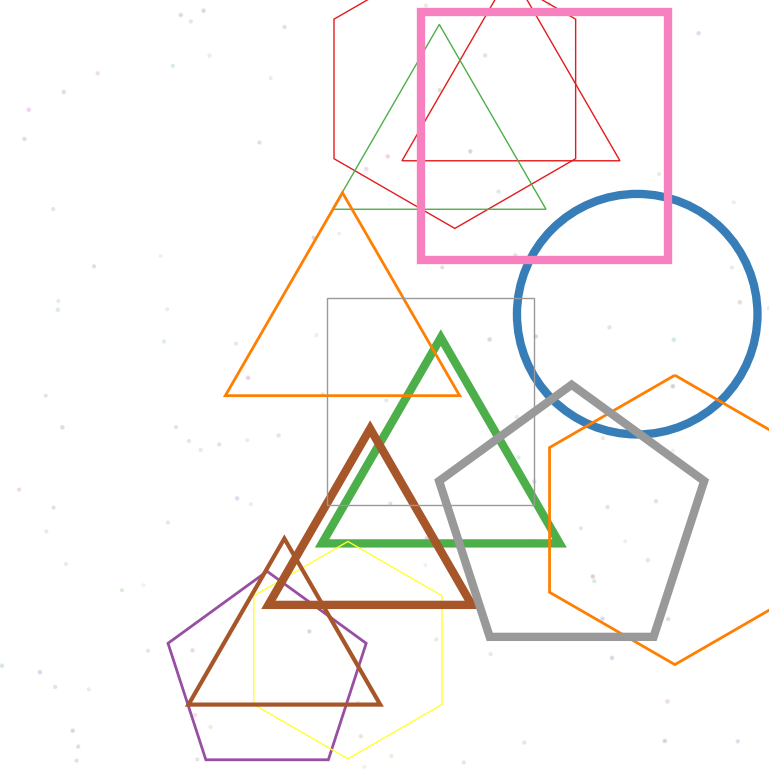[{"shape": "hexagon", "thickness": 0.5, "radius": 0.91, "center": [0.591, 0.885]}, {"shape": "triangle", "thickness": 0.5, "radius": 0.82, "center": [0.664, 0.873]}, {"shape": "circle", "thickness": 3, "radius": 0.78, "center": [0.828, 0.592]}, {"shape": "triangle", "thickness": 0.5, "radius": 0.8, "center": [0.57, 0.808]}, {"shape": "triangle", "thickness": 3, "radius": 0.89, "center": [0.572, 0.383]}, {"shape": "pentagon", "thickness": 1, "radius": 0.68, "center": [0.347, 0.123]}, {"shape": "triangle", "thickness": 1, "radius": 0.88, "center": [0.445, 0.574]}, {"shape": "hexagon", "thickness": 1, "radius": 0.94, "center": [0.876, 0.325]}, {"shape": "hexagon", "thickness": 0.5, "radius": 0.71, "center": [0.452, 0.156]}, {"shape": "triangle", "thickness": 1.5, "radius": 0.72, "center": [0.369, 0.157]}, {"shape": "triangle", "thickness": 3, "radius": 0.76, "center": [0.481, 0.291]}, {"shape": "square", "thickness": 3, "radius": 0.8, "center": [0.707, 0.823]}, {"shape": "pentagon", "thickness": 3, "radius": 0.91, "center": [0.742, 0.319]}, {"shape": "square", "thickness": 0.5, "radius": 0.67, "center": [0.559, 0.479]}]